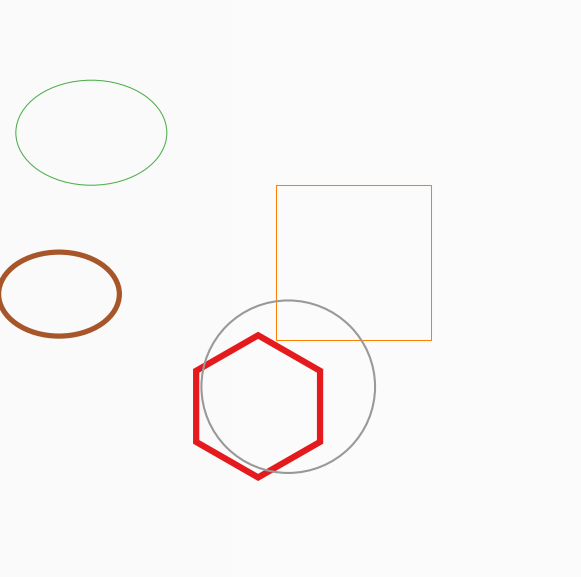[{"shape": "hexagon", "thickness": 3, "radius": 0.62, "center": [0.444, 0.295]}, {"shape": "oval", "thickness": 0.5, "radius": 0.65, "center": [0.157, 0.769]}, {"shape": "square", "thickness": 0.5, "radius": 0.67, "center": [0.608, 0.545]}, {"shape": "oval", "thickness": 2.5, "radius": 0.52, "center": [0.101, 0.49]}, {"shape": "circle", "thickness": 1, "radius": 0.75, "center": [0.496, 0.33]}]